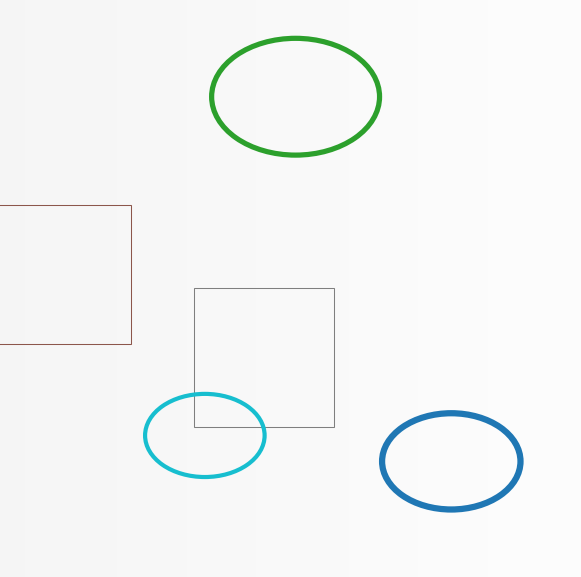[{"shape": "oval", "thickness": 3, "radius": 0.6, "center": [0.776, 0.2]}, {"shape": "oval", "thickness": 2.5, "radius": 0.72, "center": [0.509, 0.832]}, {"shape": "square", "thickness": 0.5, "radius": 0.6, "center": [0.105, 0.524]}, {"shape": "square", "thickness": 0.5, "radius": 0.6, "center": [0.454, 0.38]}, {"shape": "oval", "thickness": 2, "radius": 0.51, "center": [0.352, 0.245]}]